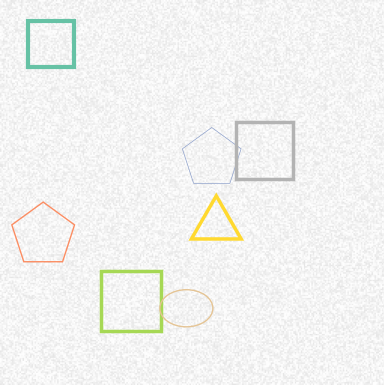[{"shape": "square", "thickness": 3, "radius": 0.3, "center": [0.133, 0.887]}, {"shape": "pentagon", "thickness": 1, "radius": 0.43, "center": [0.112, 0.389]}, {"shape": "pentagon", "thickness": 0.5, "radius": 0.4, "center": [0.55, 0.589]}, {"shape": "square", "thickness": 2.5, "radius": 0.39, "center": [0.341, 0.219]}, {"shape": "triangle", "thickness": 2.5, "radius": 0.37, "center": [0.562, 0.417]}, {"shape": "oval", "thickness": 1, "radius": 0.34, "center": [0.484, 0.199]}, {"shape": "square", "thickness": 2.5, "radius": 0.37, "center": [0.686, 0.608]}]